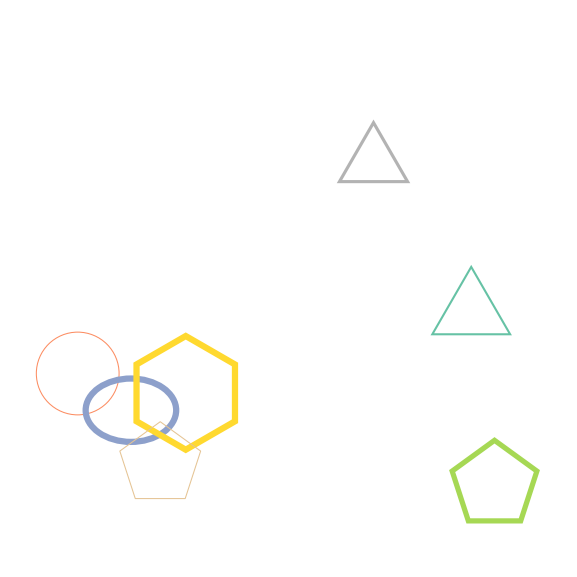[{"shape": "triangle", "thickness": 1, "radius": 0.39, "center": [0.816, 0.459]}, {"shape": "circle", "thickness": 0.5, "radius": 0.36, "center": [0.135, 0.352]}, {"shape": "oval", "thickness": 3, "radius": 0.39, "center": [0.227, 0.289]}, {"shape": "pentagon", "thickness": 2.5, "radius": 0.39, "center": [0.856, 0.16]}, {"shape": "hexagon", "thickness": 3, "radius": 0.49, "center": [0.322, 0.319]}, {"shape": "pentagon", "thickness": 0.5, "radius": 0.37, "center": [0.277, 0.195]}, {"shape": "triangle", "thickness": 1.5, "radius": 0.34, "center": [0.647, 0.719]}]